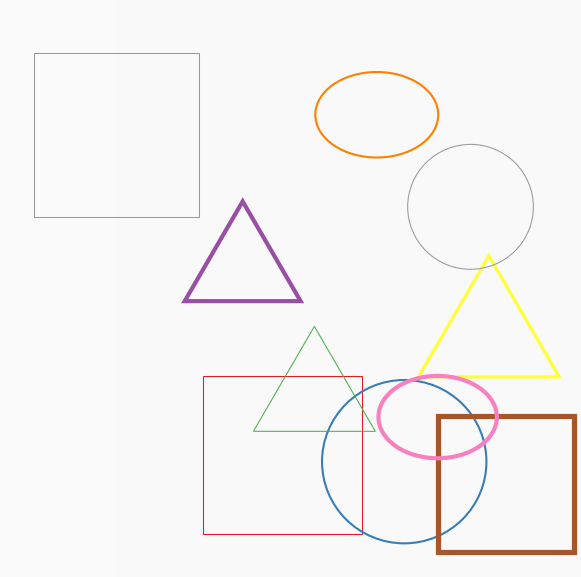[{"shape": "square", "thickness": 0.5, "radius": 0.68, "center": [0.487, 0.211]}, {"shape": "circle", "thickness": 1, "radius": 0.71, "center": [0.695, 0.2]}, {"shape": "triangle", "thickness": 0.5, "radius": 0.61, "center": [0.541, 0.313]}, {"shape": "triangle", "thickness": 2, "radius": 0.58, "center": [0.417, 0.535]}, {"shape": "oval", "thickness": 1, "radius": 0.53, "center": [0.648, 0.8]}, {"shape": "triangle", "thickness": 1.5, "radius": 0.7, "center": [0.841, 0.416]}, {"shape": "square", "thickness": 2.5, "radius": 0.59, "center": [0.871, 0.161]}, {"shape": "oval", "thickness": 2, "radius": 0.51, "center": [0.753, 0.277]}, {"shape": "square", "thickness": 0.5, "radius": 0.71, "center": [0.2, 0.765]}, {"shape": "circle", "thickness": 0.5, "radius": 0.54, "center": [0.809, 0.641]}]